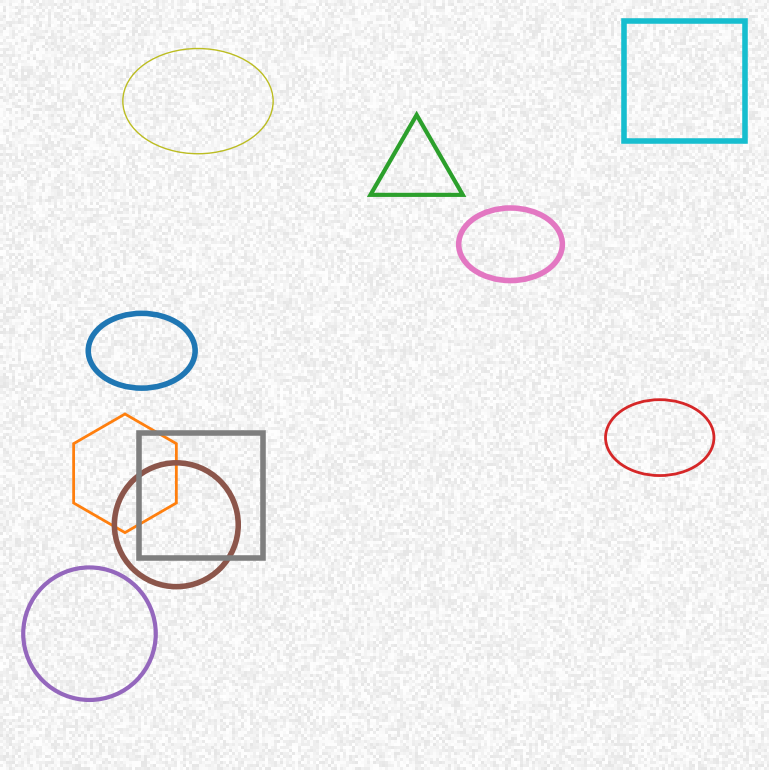[{"shape": "oval", "thickness": 2, "radius": 0.35, "center": [0.184, 0.544]}, {"shape": "hexagon", "thickness": 1, "radius": 0.39, "center": [0.162, 0.385]}, {"shape": "triangle", "thickness": 1.5, "radius": 0.35, "center": [0.541, 0.782]}, {"shape": "oval", "thickness": 1, "radius": 0.35, "center": [0.857, 0.432]}, {"shape": "circle", "thickness": 1.5, "radius": 0.43, "center": [0.116, 0.177]}, {"shape": "circle", "thickness": 2, "radius": 0.4, "center": [0.229, 0.319]}, {"shape": "oval", "thickness": 2, "radius": 0.34, "center": [0.663, 0.683]}, {"shape": "square", "thickness": 2, "radius": 0.4, "center": [0.261, 0.356]}, {"shape": "oval", "thickness": 0.5, "radius": 0.49, "center": [0.257, 0.869]}, {"shape": "square", "thickness": 2, "radius": 0.39, "center": [0.889, 0.895]}]